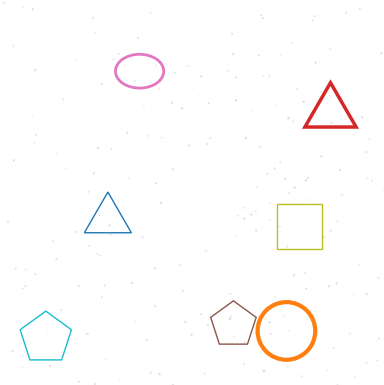[{"shape": "triangle", "thickness": 1, "radius": 0.35, "center": [0.28, 0.431]}, {"shape": "circle", "thickness": 3, "radius": 0.37, "center": [0.744, 0.14]}, {"shape": "triangle", "thickness": 2.5, "radius": 0.38, "center": [0.858, 0.708]}, {"shape": "pentagon", "thickness": 1, "radius": 0.31, "center": [0.606, 0.156]}, {"shape": "oval", "thickness": 2, "radius": 0.31, "center": [0.363, 0.815]}, {"shape": "square", "thickness": 1, "radius": 0.29, "center": [0.778, 0.412]}, {"shape": "pentagon", "thickness": 1, "radius": 0.35, "center": [0.119, 0.122]}]